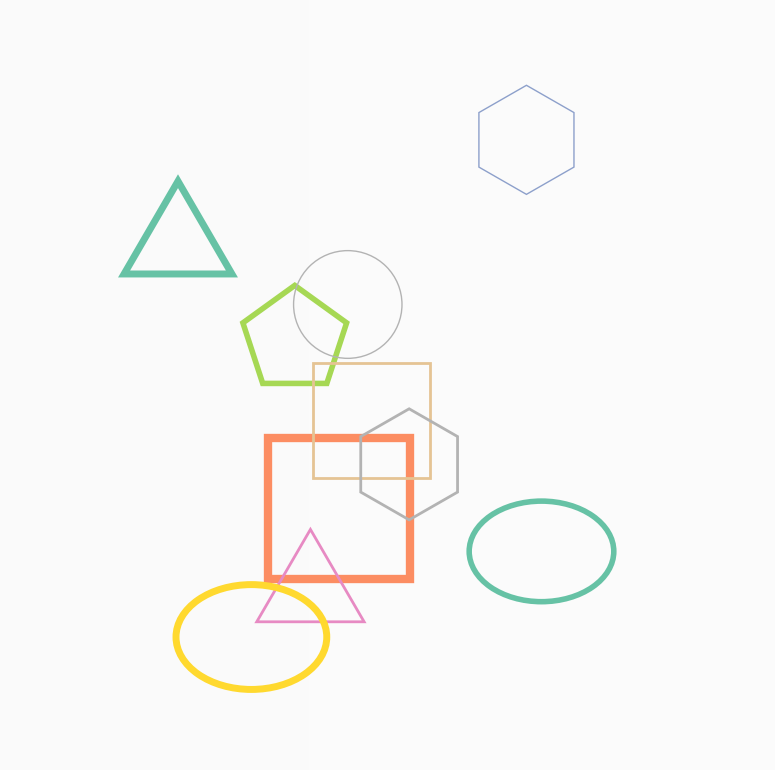[{"shape": "triangle", "thickness": 2.5, "radius": 0.4, "center": [0.23, 0.684]}, {"shape": "oval", "thickness": 2, "radius": 0.47, "center": [0.699, 0.284]}, {"shape": "square", "thickness": 3, "radius": 0.46, "center": [0.437, 0.34]}, {"shape": "hexagon", "thickness": 0.5, "radius": 0.35, "center": [0.679, 0.818]}, {"shape": "triangle", "thickness": 1, "radius": 0.4, "center": [0.401, 0.232]}, {"shape": "pentagon", "thickness": 2, "radius": 0.35, "center": [0.38, 0.559]}, {"shape": "oval", "thickness": 2.5, "radius": 0.49, "center": [0.324, 0.173]}, {"shape": "square", "thickness": 1, "radius": 0.38, "center": [0.479, 0.454]}, {"shape": "hexagon", "thickness": 1, "radius": 0.36, "center": [0.528, 0.397]}, {"shape": "circle", "thickness": 0.5, "radius": 0.35, "center": [0.449, 0.605]}]